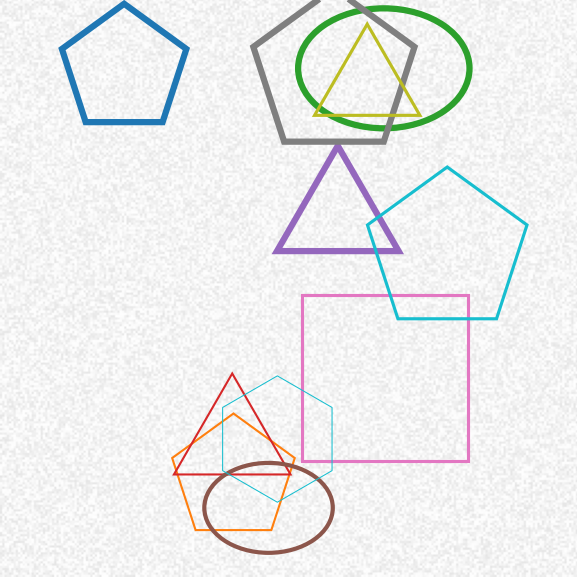[{"shape": "pentagon", "thickness": 3, "radius": 0.57, "center": [0.215, 0.879]}, {"shape": "pentagon", "thickness": 1, "radius": 0.56, "center": [0.404, 0.172]}, {"shape": "oval", "thickness": 3, "radius": 0.74, "center": [0.665, 0.881]}, {"shape": "triangle", "thickness": 1, "radius": 0.58, "center": [0.402, 0.236]}, {"shape": "triangle", "thickness": 3, "radius": 0.61, "center": [0.585, 0.625]}, {"shape": "oval", "thickness": 2, "radius": 0.56, "center": [0.465, 0.12]}, {"shape": "square", "thickness": 1.5, "radius": 0.72, "center": [0.666, 0.345]}, {"shape": "pentagon", "thickness": 3, "radius": 0.73, "center": [0.578, 0.873]}, {"shape": "triangle", "thickness": 1.5, "radius": 0.53, "center": [0.636, 0.852]}, {"shape": "pentagon", "thickness": 1.5, "radius": 0.73, "center": [0.774, 0.565]}, {"shape": "hexagon", "thickness": 0.5, "radius": 0.55, "center": [0.48, 0.239]}]